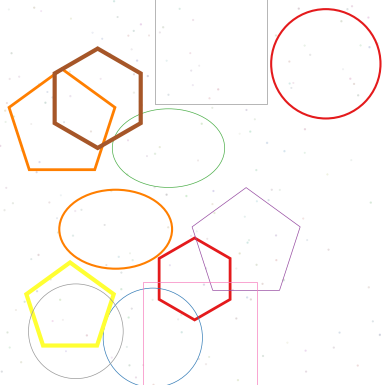[{"shape": "hexagon", "thickness": 2, "radius": 0.53, "center": [0.506, 0.276]}, {"shape": "circle", "thickness": 1.5, "radius": 0.71, "center": [0.846, 0.834]}, {"shape": "circle", "thickness": 0.5, "radius": 0.64, "center": [0.397, 0.123]}, {"shape": "oval", "thickness": 0.5, "radius": 0.73, "center": [0.438, 0.615]}, {"shape": "pentagon", "thickness": 0.5, "radius": 0.74, "center": [0.639, 0.365]}, {"shape": "oval", "thickness": 1.5, "radius": 0.73, "center": [0.3, 0.405]}, {"shape": "pentagon", "thickness": 2, "radius": 0.72, "center": [0.161, 0.676]}, {"shape": "pentagon", "thickness": 3, "radius": 0.6, "center": [0.182, 0.199]}, {"shape": "hexagon", "thickness": 3, "radius": 0.65, "center": [0.254, 0.745]}, {"shape": "square", "thickness": 0.5, "radius": 0.75, "center": [0.52, 0.118]}, {"shape": "square", "thickness": 0.5, "radius": 0.72, "center": [0.548, 0.874]}, {"shape": "circle", "thickness": 0.5, "radius": 0.62, "center": [0.197, 0.14]}]